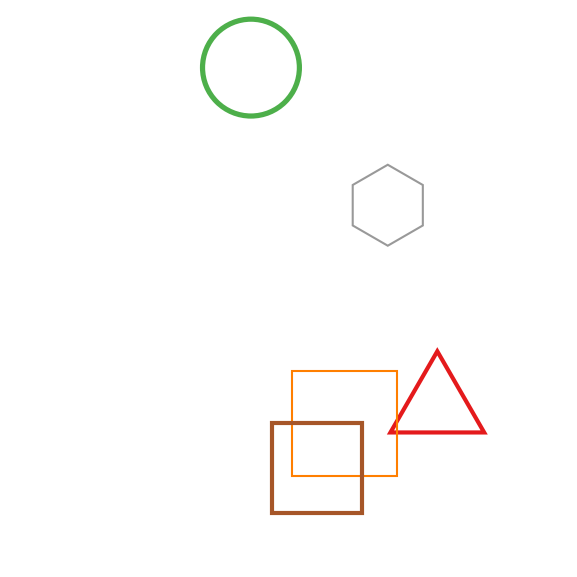[{"shape": "triangle", "thickness": 2, "radius": 0.47, "center": [0.757, 0.297]}, {"shape": "circle", "thickness": 2.5, "radius": 0.42, "center": [0.435, 0.882]}, {"shape": "square", "thickness": 1, "radius": 0.46, "center": [0.597, 0.266]}, {"shape": "square", "thickness": 2, "radius": 0.39, "center": [0.549, 0.189]}, {"shape": "hexagon", "thickness": 1, "radius": 0.35, "center": [0.671, 0.644]}]